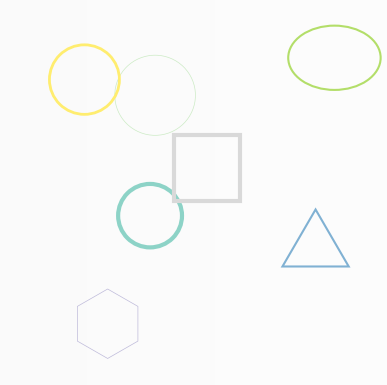[{"shape": "circle", "thickness": 3, "radius": 0.41, "center": [0.387, 0.44]}, {"shape": "hexagon", "thickness": 0.5, "radius": 0.45, "center": [0.278, 0.159]}, {"shape": "triangle", "thickness": 1.5, "radius": 0.49, "center": [0.814, 0.357]}, {"shape": "oval", "thickness": 1.5, "radius": 0.6, "center": [0.863, 0.85]}, {"shape": "square", "thickness": 3, "radius": 0.43, "center": [0.534, 0.563]}, {"shape": "circle", "thickness": 0.5, "radius": 0.52, "center": [0.4, 0.753]}, {"shape": "circle", "thickness": 2, "radius": 0.45, "center": [0.218, 0.793]}]